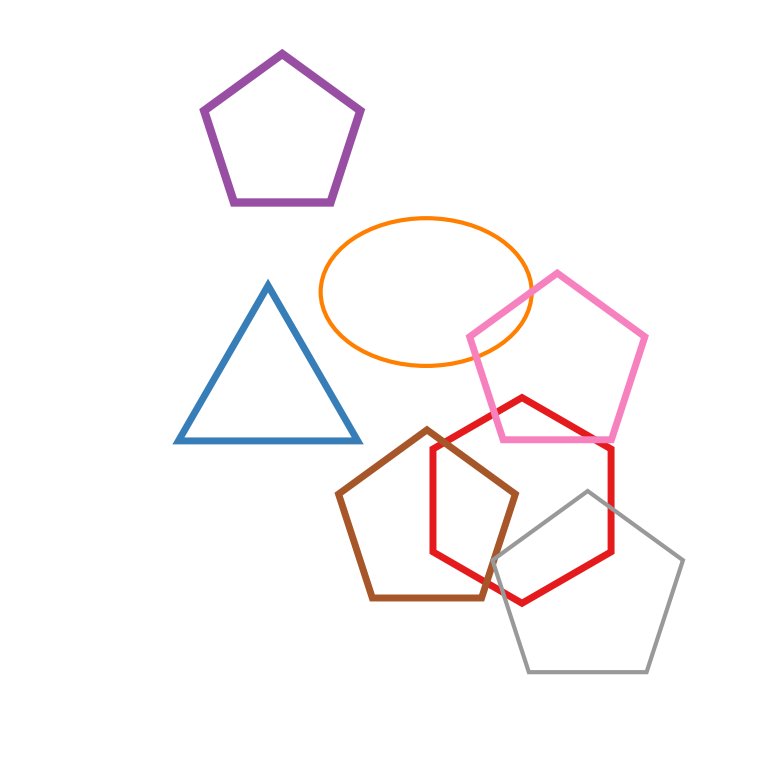[{"shape": "hexagon", "thickness": 2.5, "radius": 0.67, "center": [0.678, 0.35]}, {"shape": "triangle", "thickness": 2.5, "radius": 0.67, "center": [0.348, 0.495]}, {"shape": "pentagon", "thickness": 3, "radius": 0.53, "center": [0.367, 0.823]}, {"shape": "oval", "thickness": 1.5, "radius": 0.69, "center": [0.553, 0.621]}, {"shape": "pentagon", "thickness": 2.5, "radius": 0.6, "center": [0.554, 0.321]}, {"shape": "pentagon", "thickness": 2.5, "radius": 0.6, "center": [0.724, 0.526]}, {"shape": "pentagon", "thickness": 1.5, "radius": 0.65, "center": [0.763, 0.232]}]